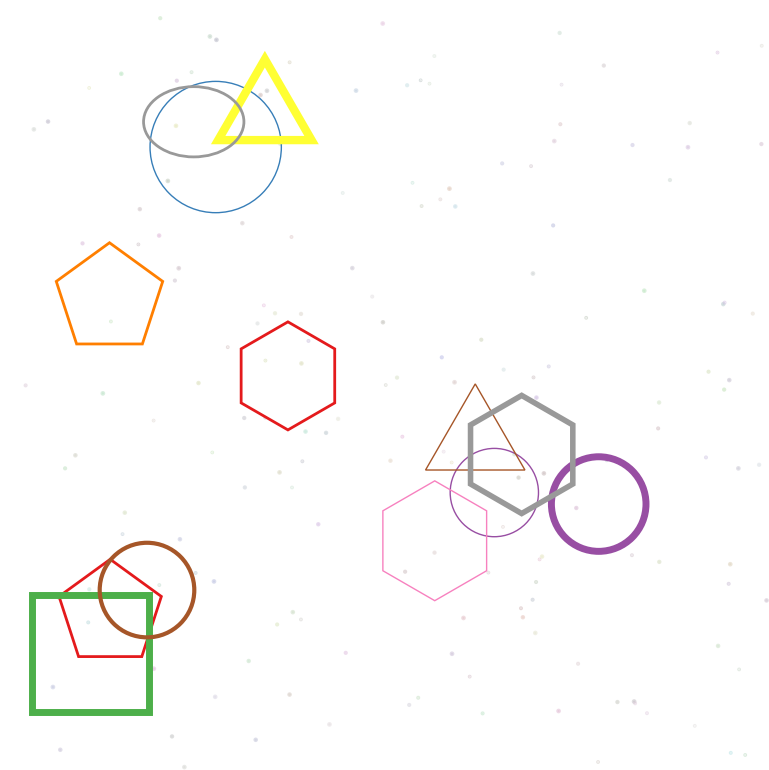[{"shape": "pentagon", "thickness": 1, "radius": 0.35, "center": [0.143, 0.204]}, {"shape": "hexagon", "thickness": 1, "radius": 0.35, "center": [0.374, 0.512]}, {"shape": "circle", "thickness": 0.5, "radius": 0.43, "center": [0.28, 0.809]}, {"shape": "square", "thickness": 2.5, "radius": 0.38, "center": [0.118, 0.152]}, {"shape": "circle", "thickness": 0.5, "radius": 0.29, "center": [0.642, 0.36]}, {"shape": "circle", "thickness": 2.5, "radius": 0.31, "center": [0.778, 0.345]}, {"shape": "pentagon", "thickness": 1, "radius": 0.36, "center": [0.142, 0.612]}, {"shape": "triangle", "thickness": 3, "radius": 0.35, "center": [0.344, 0.853]}, {"shape": "triangle", "thickness": 0.5, "radius": 0.37, "center": [0.617, 0.427]}, {"shape": "circle", "thickness": 1.5, "radius": 0.31, "center": [0.191, 0.234]}, {"shape": "hexagon", "thickness": 0.5, "radius": 0.39, "center": [0.565, 0.298]}, {"shape": "hexagon", "thickness": 2, "radius": 0.38, "center": [0.677, 0.41]}, {"shape": "oval", "thickness": 1, "radius": 0.33, "center": [0.252, 0.842]}]